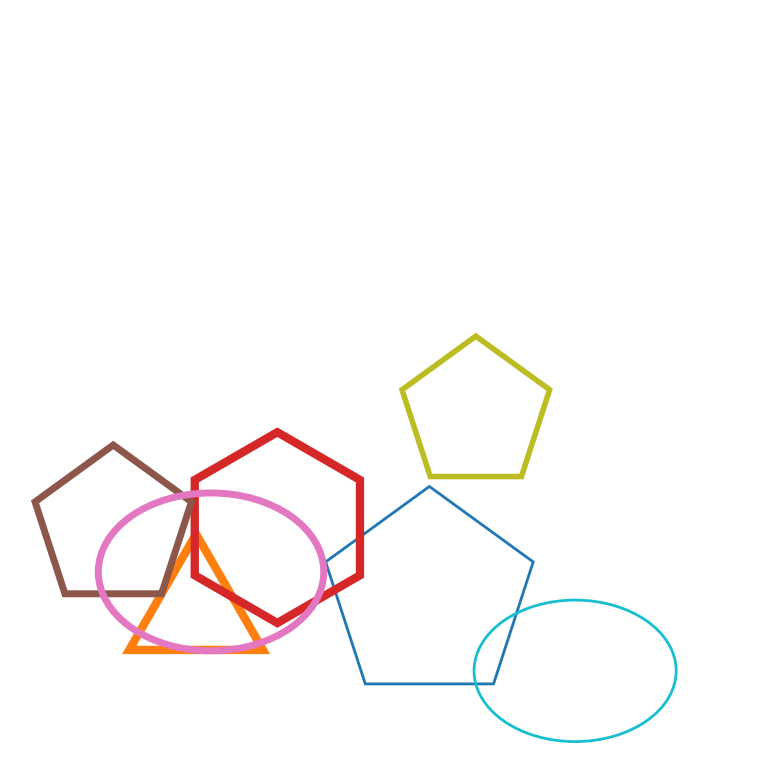[{"shape": "pentagon", "thickness": 1, "radius": 0.71, "center": [0.558, 0.226]}, {"shape": "triangle", "thickness": 3, "radius": 0.5, "center": [0.255, 0.206]}, {"shape": "hexagon", "thickness": 3, "radius": 0.62, "center": [0.36, 0.315]}, {"shape": "pentagon", "thickness": 2.5, "radius": 0.53, "center": [0.147, 0.315]}, {"shape": "oval", "thickness": 2.5, "radius": 0.73, "center": [0.274, 0.257]}, {"shape": "pentagon", "thickness": 2, "radius": 0.5, "center": [0.618, 0.463]}, {"shape": "oval", "thickness": 1, "radius": 0.66, "center": [0.747, 0.129]}]